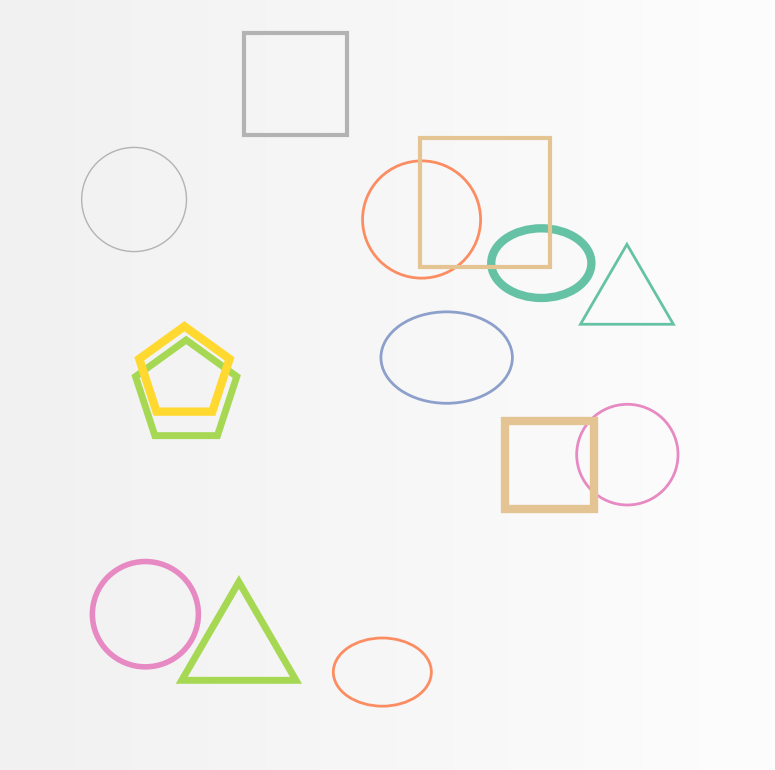[{"shape": "oval", "thickness": 3, "radius": 0.32, "center": [0.698, 0.658]}, {"shape": "triangle", "thickness": 1, "radius": 0.35, "center": [0.809, 0.613]}, {"shape": "oval", "thickness": 1, "radius": 0.32, "center": [0.493, 0.127]}, {"shape": "circle", "thickness": 1, "radius": 0.38, "center": [0.544, 0.715]}, {"shape": "oval", "thickness": 1, "radius": 0.42, "center": [0.576, 0.536]}, {"shape": "circle", "thickness": 2, "radius": 0.34, "center": [0.188, 0.202]}, {"shape": "circle", "thickness": 1, "radius": 0.33, "center": [0.809, 0.41]}, {"shape": "pentagon", "thickness": 2.5, "radius": 0.34, "center": [0.24, 0.49]}, {"shape": "triangle", "thickness": 2.5, "radius": 0.43, "center": [0.308, 0.159]}, {"shape": "pentagon", "thickness": 3, "radius": 0.31, "center": [0.238, 0.515]}, {"shape": "square", "thickness": 3, "radius": 0.29, "center": [0.709, 0.396]}, {"shape": "square", "thickness": 1.5, "radius": 0.42, "center": [0.625, 0.737]}, {"shape": "square", "thickness": 1.5, "radius": 0.33, "center": [0.381, 0.891]}, {"shape": "circle", "thickness": 0.5, "radius": 0.34, "center": [0.173, 0.741]}]